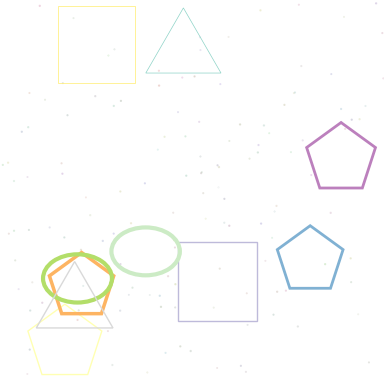[{"shape": "triangle", "thickness": 0.5, "radius": 0.56, "center": [0.476, 0.867]}, {"shape": "pentagon", "thickness": 1, "radius": 0.5, "center": [0.168, 0.109]}, {"shape": "square", "thickness": 1, "radius": 0.51, "center": [0.564, 0.269]}, {"shape": "pentagon", "thickness": 2, "radius": 0.45, "center": [0.806, 0.324]}, {"shape": "pentagon", "thickness": 2.5, "radius": 0.44, "center": [0.212, 0.256]}, {"shape": "oval", "thickness": 3, "radius": 0.45, "center": [0.201, 0.277]}, {"shape": "triangle", "thickness": 1, "radius": 0.57, "center": [0.194, 0.206]}, {"shape": "pentagon", "thickness": 2, "radius": 0.47, "center": [0.886, 0.588]}, {"shape": "oval", "thickness": 3, "radius": 0.44, "center": [0.378, 0.347]}, {"shape": "square", "thickness": 0.5, "radius": 0.5, "center": [0.252, 0.885]}]